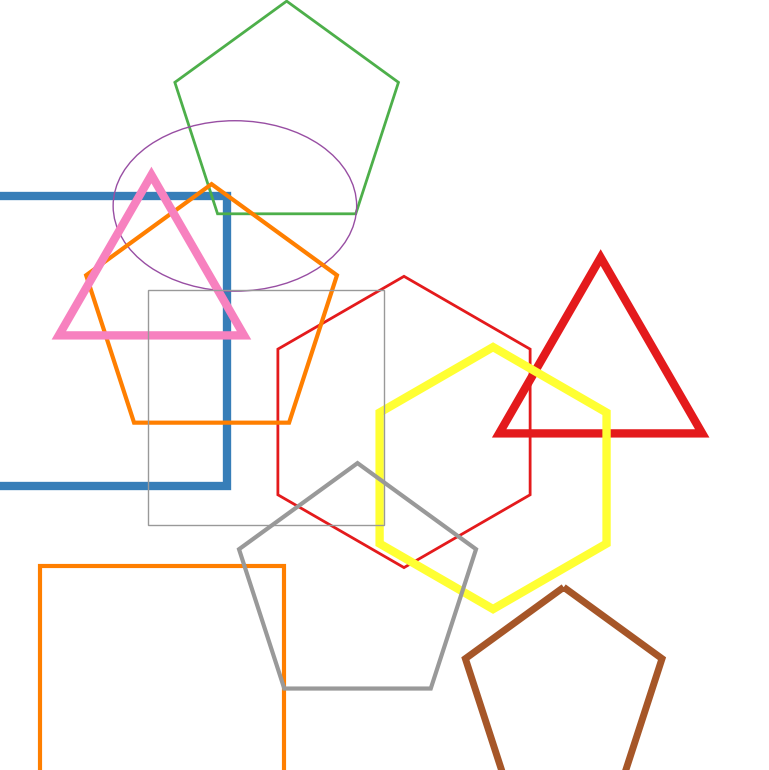[{"shape": "hexagon", "thickness": 1, "radius": 0.95, "center": [0.525, 0.452]}, {"shape": "triangle", "thickness": 3, "radius": 0.76, "center": [0.78, 0.513]}, {"shape": "square", "thickness": 3, "radius": 0.94, "center": [0.107, 0.557]}, {"shape": "pentagon", "thickness": 1, "radius": 0.76, "center": [0.372, 0.846]}, {"shape": "oval", "thickness": 0.5, "radius": 0.79, "center": [0.305, 0.733]}, {"shape": "square", "thickness": 1.5, "radius": 0.79, "center": [0.21, 0.107]}, {"shape": "pentagon", "thickness": 1.5, "radius": 0.86, "center": [0.275, 0.59]}, {"shape": "hexagon", "thickness": 3, "radius": 0.85, "center": [0.64, 0.379]}, {"shape": "pentagon", "thickness": 2.5, "radius": 0.67, "center": [0.732, 0.103]}, {"shape": "triangle", "thickness": 3, "radius": 0.69, "center": [0.197, 0.634]}, {"shape": "pentagon", "thickness": 1.5, "radius": 0.81, "center": [0.464, 0.237]}, {"shape": "square", "thickness": 0.5, "radius": 0.76, "center": [0.345, 0.471]}]